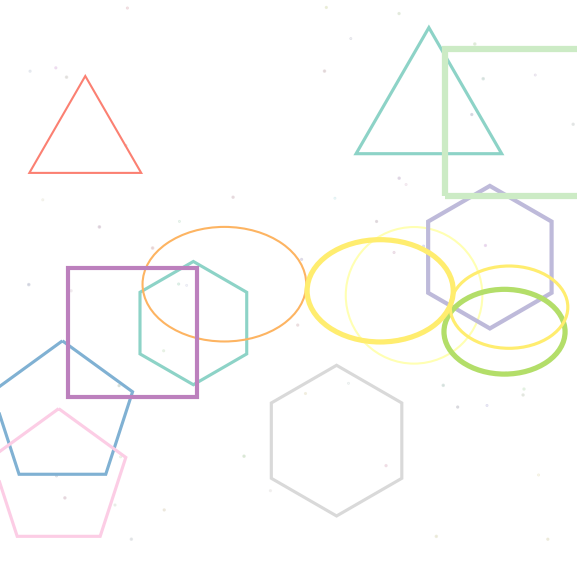[{"shape": "triangle", "thickness": 1.5, "radius": 0.73, "center": [0.743, 0.806]}, {"shape": "hexagon", "thickness": 1.5, "radius": 0.53, "center": [0.335, 0.44]}, {"shape": "circle", "thickness": 1, "radius": 0.59, "center": [0.717, 0.488]}, {"shape": "hexagon", "thickness": 2, "radius": 0.62, "center": [0.848, 0.554]}, {"shape": "triangle", "thickness": 1, "radius": 0.56, "center": [0.148, 0.756]}, {"shape": "pentagon", "thickness": 1.5, "radius": 0.64, "center": [0.108, 0.281]}, {"shape": "oval", "thickness": 1, "radius": 0.71, "center": [0.389, 0.507]}, {"shape": "oval", "thickness": 2.5, "radius": 0.52, "center": [0.874, 0.425]}, {"shape": "pentagon", "thickness": 1.5, "radius": 0.61, "center": [0.102, 0.169]}, {"shape": "hexagon", "thickness": 1.5, "radius": 0.65, "center": [0.583, 0.236]}, {"shape": "square", "thickness": 2, "radius": 0.56, "center": [0.23, 0.423]}, {"shape": "square", "thickness": 3, "radius": 0.64, "center": [0.898, 0.787]}, {"shape": "oval", "thickness": 2.5, "radius": 0.63, "center": [0.658, 0.496]}, {"shape": "oval", "thickness": 1.5, "radius": 0.51, "center": [0.881, 0.467]}]